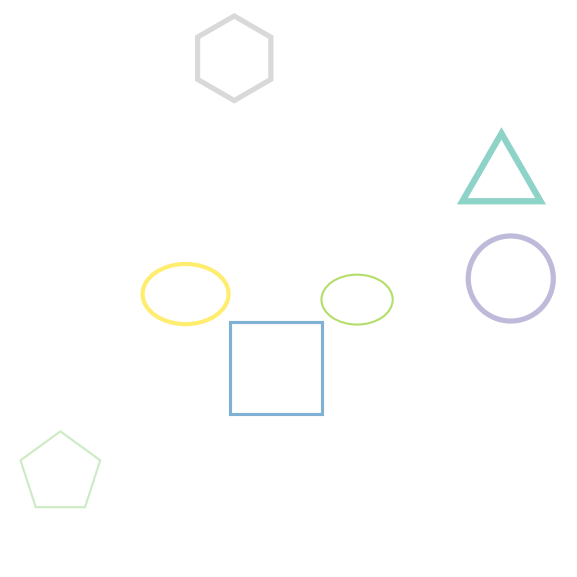[{"shape": "triangle", "thickness": 3, "radius": 0.39, "center": [0.868, 0.69]}, {"shape": "circle", "thickness": 2.5, "radius": 0.37, "center": [0.884, 0.517]}, {"shape": "square", "thickness": 1.5, "radius": 0.4, "center": [0.478, 0.362]}, {"shape": "oval", "thickness": 1, "radius": 0.31, "center": [0.618, 0.48]}, {"shape": "hexagon", "thickness": 2.5, "radius": 0.37, "center": [0.406, 0.898]}, {"shape": "pentagon", "thickness": 1, "radius": 0.36, "center": [0.105, 0.18]}, {"shape": "oval", "thickness": 2, "radius": 0.37, "center": [0.321, 0.49]}]